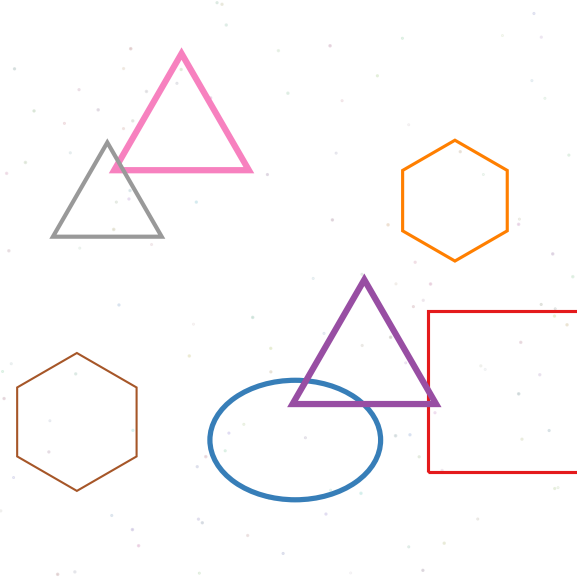[{"shape": "square", "thickness": 1.5, "radius": 0.7, "center": [0.88, 0.321]}, {"shape": "oval", "thickness": 2.5, "radius": 0.74, "center": [0.511, 0.237]}, {"shape": "triangle", "thickness": 3, "radius": 0.72, "center": [0.631, 0.371]}, {"shape": "hexagon", "thickness": 1.5, "radius": 0.52, "center": [0.788, 0.652]}, {"shape": "hexagon", "thickness": 1, "radius": 0.6, "center": [0.133, 0.268]}, {"shape": "triangle", "thickness": 3, "radius": 0.67, "center": [0.314, 0.772]}, {"shape": "triangle", "thickness": 2, "radius": 0.54, "center": [0.186, 0.644]}]